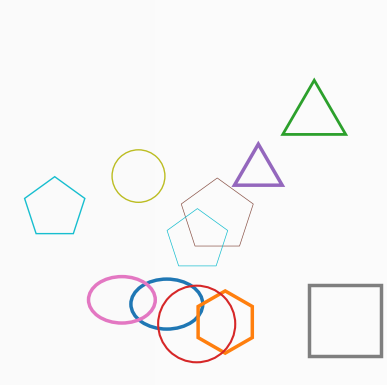[{"shape": "oval", "thickness": 2.5, "radius": 0.46, "center": [0.431, 0.21]}, {"shape": "hexagon", "thickness": 2.5, "radius": 0.4, "center": [0.581, 0.164]}, {"shape": "triangle", "thickness": 2, "radius": 0.47, "center": [0.811, 0.698]}, {"shape": "circle", "thickness": 1.5, "radius": 0.5, "center": [0.508, 0.158]}, {"shape": "triangle", "thickness": 2.5, "radius": 0.36, "center": [0.667, 0.555]}, {"shape": "pentagon", "thickness": 0.5, "radius": 0.49, "center": [0.561, 0.44]}, {"shape": "oval", "thickness": 2.5, "radius": 0.43, "center": [0.315, 0.221]}, {"shape": "square", "thickness": 2.5, "radius": 0.46, "center": [0.891, 0.168]}, {"shape": "circle", "thickness": 1, "radius": 0.34, "center": [0.357, 0.543]}, {"shape": "pentagon", "thickness": 1, "radius": 0.41, "center": [0.141, 0.459]}, {"shape": "pentagon", "thickness": 0.5, "radius": 0.41, "center": [0.509, 0.376]}]